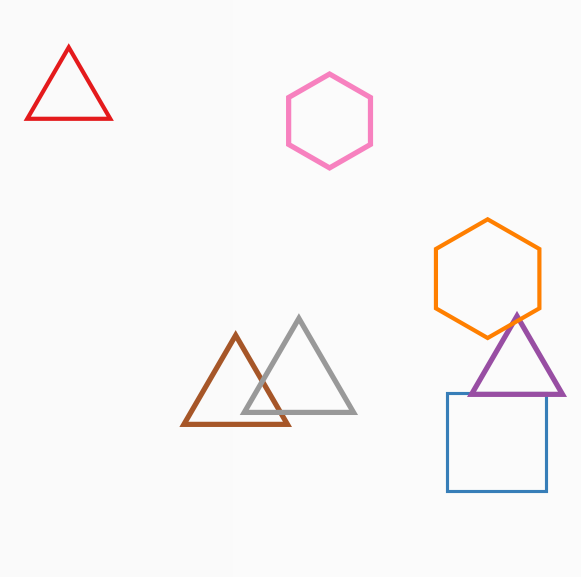[{"shape": "triangle", "thickness": 2, "radius": 0.41, "center": [0.118, 0.835]}, {"shape": "square", "thickness": 1.5, "radius": 0.43, "center": [0.854, 0.233]}, {"shape": "triangle", "thickness": 2.5, "radius": 0.45, "center": [0.889, 0.361]}, {"shape": "hexagon", "thickness": 2, "radius": 0.51, "center": [0.839, 0.517]}, {"shape": "triangle", "thickness": 2.5, "radius": 0.51, "center": [0.405, 0.316]}, {"shape": "hexagon", "thickness": 2.5, "radius": 0.41, "center": [0.567, 0.79]}, {"shape": "triangle", "thickness": 2.5, "radius": 0.54, "center": [0.514, 0.339]}]